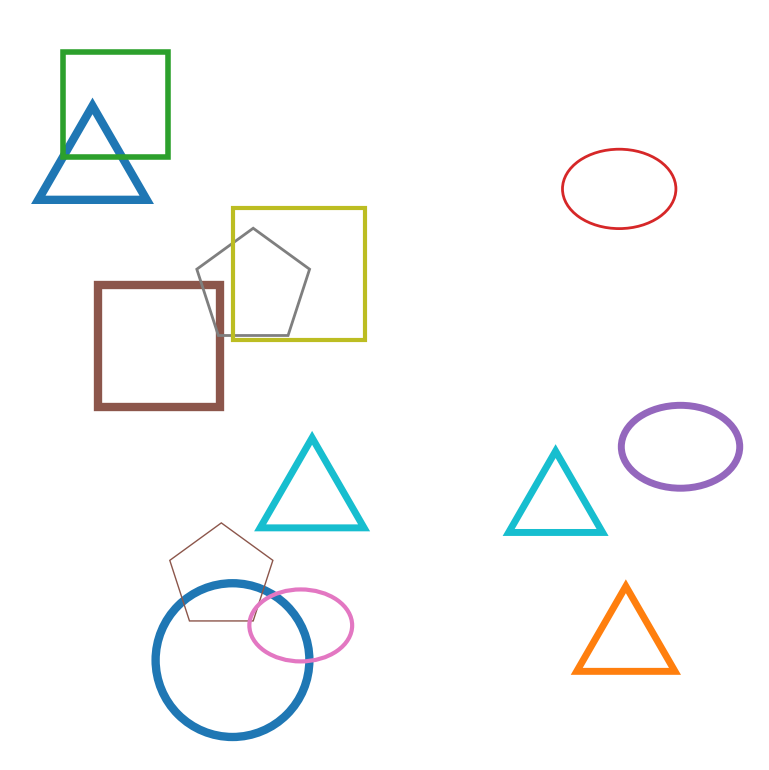[{"shape": "triangle", "thickness": 3, "radius": 0.41, "center": [0.12, 0.781]}, {"shape": "circle", "thickness": 3, "radius": 0.5, "center": [0.302, 0.143]}, {"shape": "triangle", "thickness": 2.5, "radius": 0.37, "center": [0.813, 0.165]}, {"shape": "square", "thickness": 2, "radius": 0.34, "center": [0.15, 0.864]}, {"shape": "oval", "thickness": 1, "radius": 0.37, "center": [0.804, 0.755]}, {"shape": "oval", "thickness": 2.5, "radius": 0.38, "center": [0.884, 0.42]}, {"shape": "square", "thickness": 3, "radius": 0.39, "center": [0.207, 0.551]}, {"shape": "pentagon", "thickness": 0.5, "radius": 0.35, "center": [0.287, 0.251]}, {"shape": "oval", "thickness": 1.5, "radius": 0.33, "center": [0.391, 0.188]}, {"shape": "pentagon", "thickness": 1, "radius": 0.38, "center": [0.329, 0.627]}, {"shape": "square", "thickness": 1.5, "radius": 0.43, "center": [0.389, 0.645]}, {"shape": "triangle", "thickness": 2.5, "radius": 0.35, "center": [0.722, 0.344]}, {"shape": "triangle", "thickness": 2.5, "radius": 0.39, "center": [0.405, 0.353]}]